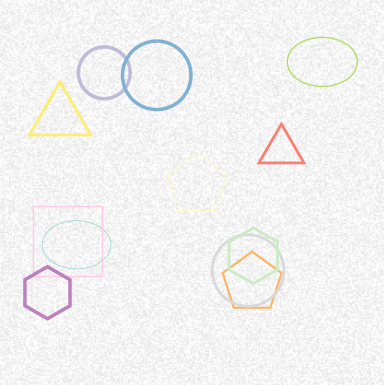[{"shape": "oval", "thickness": 0.5, "radius": 0.45, "center": [0.199, 0.364]}, {"shape": "pentagon", "thickness": 0.5, "radius": 0.41, "center": [0.513, 0.52]}, {"shape": "circle", "thickness": 2.5, "radius": 0.34, "center": [0.271, 0.811]}, {"shape": "triangle", "thickness": 2, "radius": 0.34, "center": [0.731, 0.611]}, {"shape": "circle", "thickness": 2.5, "radius": 0.45, "center": [0.407, 0.804]}, {"shape": "pentagon", "thickness": 1.5, "radius": 0.4, "center": [0.655, 0.266]}, {"shape": "oval", "thickness": 1, "radius": 0.46, "center": [0.837, 0.839]}, {"shape": "square", "thickness": 1, "radius": 0.45, "center": [0.175, 0.374]}, {"shape": "circle", "thickness": 2, "radius": 0.47, "center": [0.644, 0.297]}, {"shape": "hexagon", "thickness": 2.5, "radius": 0.34, "center": [0.123, 0.24]}, {"shape": "hexagon", "thickness": 2, "radius": 0.36, "center": [0.658, 0.336]}, {"shape": "triangle", "thickness": 2, "radius": 0.46, "center": [0.156, 0.696]}]